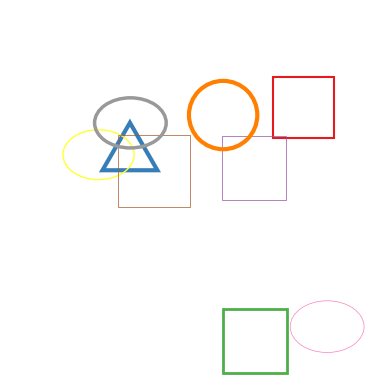[{"shape": "square", "thickness": 1.5, "radius": 0.4, "center": [0.788, 0.721]}, {"shape": "triangle", "thickness": 3, "radius": 0.41, "center": [0.337, 0.599]}, {"shape": "square", "thickness": 2, "radius": 0.42, "center": [0.663, 0.114]}, {"shape": "square", "thickness": 0.5, "radius": 0.41, "center": [0.66, 0.563]}, {"shape": "circle", "thickness": 3, "radius": 0.44, "center": [0.58, 0.701]}, {"shape": "oval", "thickness": 1, "radius": 0.46, "center": [0.256, 0.598]}, {"shape": "square", "thickness": 0.5, "radius": 0.47, "center": [0.4, 0.555]}, {"shape": "oval", "thickness": 0.5, "radius": 0.48, "center": [0.85, 0.152]}, {"shape": "oval", "thickness": 2.5, "radius": 0.47, "center": [0.339, 0.681]}]